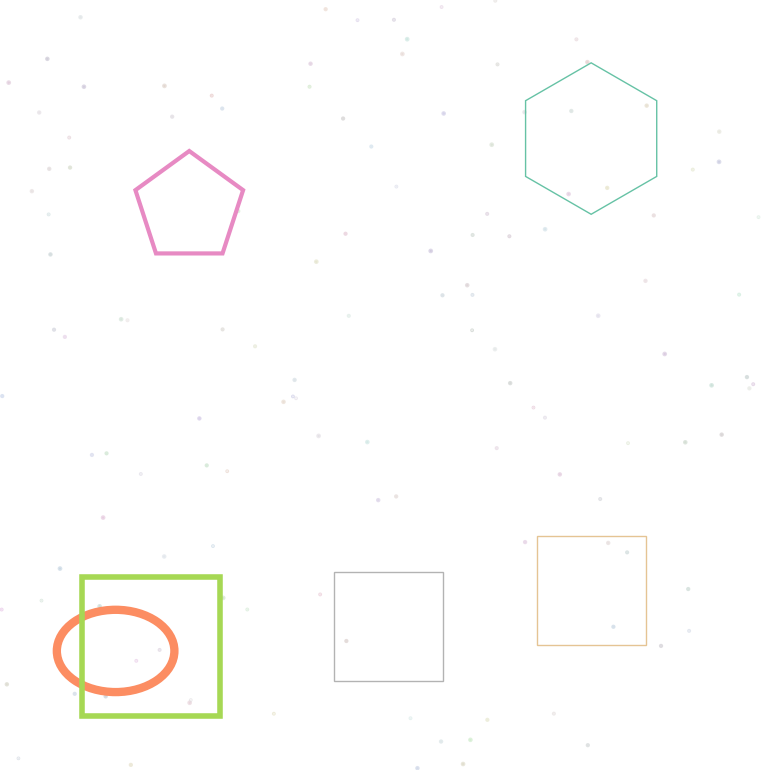[{"shape": "hexagon", "thickness": 0.5, "radius": 0.49, "center": [0.768, 0.82]}, {"shape": "oval", "thickness": 3, "radius": 0.38, "center": [0.15, 0.155]}, {"shape": "pentagon", "thickness": 1.5, "radius": 0.37, "center": [0.246, 0.73]}, {"shape": "square", "thickness": 2, "radius": 0.45, "center": [0.196, 0.16]}, {"shape": "square", "thickness": 0.5, "radius": 0.35, "center": [0.768, 0.233]}, {"shape": "square", "thickness": 0.5, "radius": 0.35, "center": [0.505, 0.187]}]